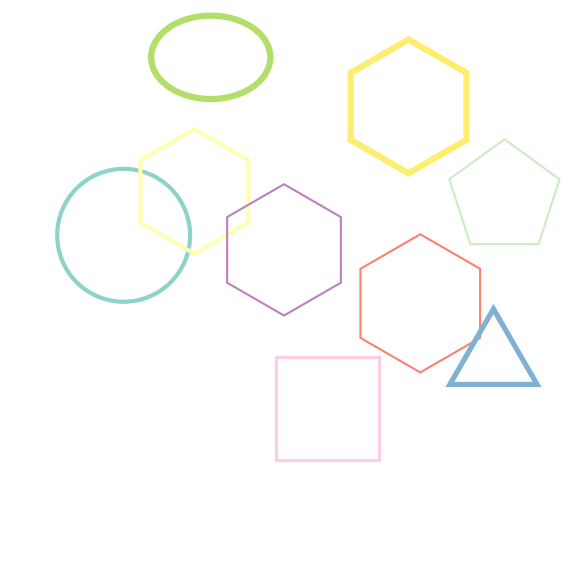[{"shape": "circle", "thickness": 2, "radius": 0.58, "center": [0.214, 0.592]}, {"shape": "hexagon", "thickness": 2, "radius": 0.54, "center": [0.337, 0.668]}, {"shape": "hexagon", "thickness": 1, "radius": 0.6, "center": [0.728, 0.474]}, {"shape": "triangle", "thickness": 2.5, "radius": 0.44, "center": [0.854, 0.377]}, {"shape": "oval", "thickness": 3, "radius": 0.52, "center": [0.365, 0.9]}, {"shape": "square", "thickness": 1.5, "radius": 0.45, "center": [0.567, 0.292]}, {"shape": "hexagon", "thickness": 1, "radius": 0.57, "center": [0.492, 0.566]}, {"shape": "pentagon", "thickness": 1, "radius": 0.5, "center": [0.874, 0.658]}, {"shape": "hexagon", "thickness": 3, "radius": 0.58, "center": [0.707, 0.815]}]